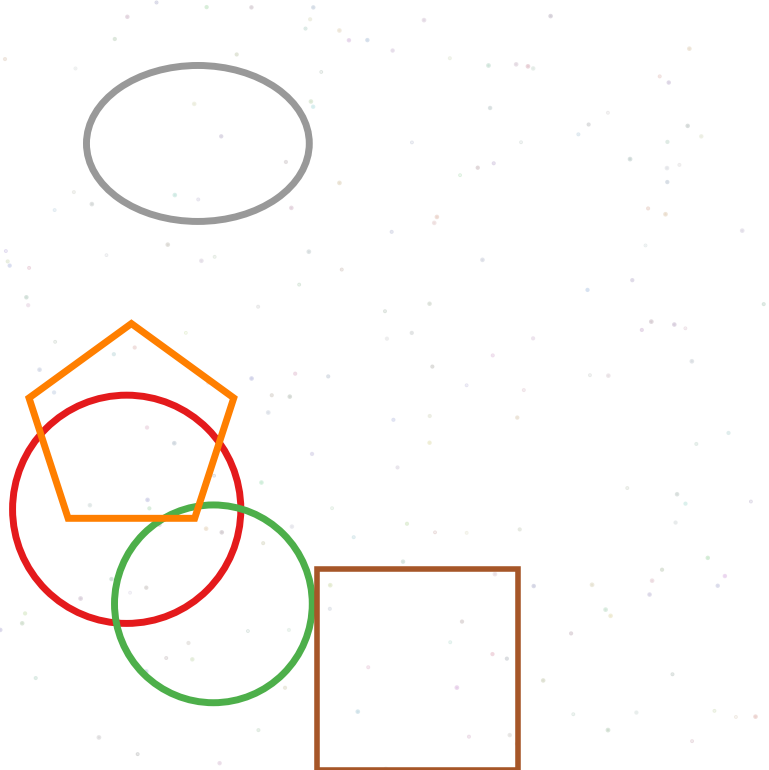[{"shape": "circle", "thickness": 2.5, "radius": 0.74, "center": [0.165, 0.339]}, {"shape": "circle", "thickness": 2.5, "radius": 0.64, "center": [0.277, 0.216]}, {"shape": "pentagon", "thickness": 2.5, "radius": 0.7, "center": [0.171, 0.44]}, {"shape": "square", "thickness": 2, "radius": 0.65, "center": [0.543, 0.13]}, {"shape": "oval", "thickness": 2.5, "radius": 0.72, "center": [0.257, 0.814]}]